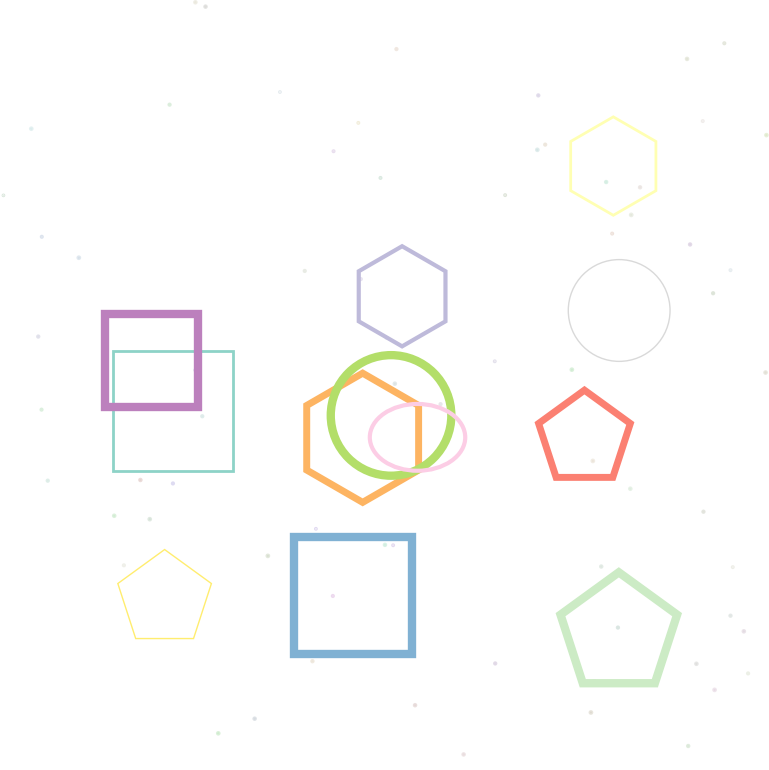[{"shape": "square", "thickness": 1, "radius": 0.39, "center": [0.224, 0.467]}, {"shape": "hexagon", "thickness": 1, "radius": 0.32, "center": [0.796, 0.784]}, {"shape": "hexagon", "thickness": 1.5, "radius": 0.33, "center": [0.522, 0.615]}, {"shape": "pentagon", "thickness": 2.5, "radius": 0.31, "center": [0.759, 0.431]}, {"shape": "square", "thickness": 3, "radius": 0.38, "center": [0.458, 0.227]}, {"shape": "hexagon", "thickness": 2.5, "radius": 0.42, "center": [0.471, 0.431]}, {"shape": "circle", "thickness": 3, "radius": 0.39, "center": [0.508, 0.46]}, {"shape": "oval", "thickness": 1.5, "radius": 0.31, "center": [0.542, 0.432]}, {"shape": "circle", "thickness": 0.5, "radius": 0.33, "center": [0.804, 0.597]}, {"shape": "square", "thickness": 3, "radius": 0.3, "center": [0.197, 0.532]}, {"shape": "pentagon", "thickness": 3, "radius": 0.4, "center": [0.804, 0.177]}, {"shape": "pentagon", "thickness": 0.5, "radius": 0.32, "center": [0.214, 0.222]}]